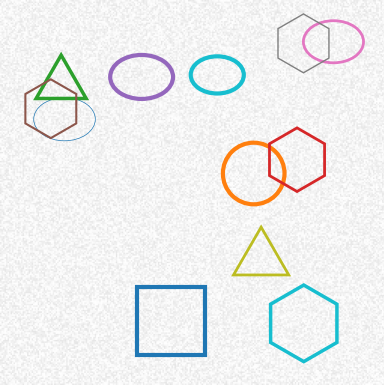[{"shape": "oval", "thickness": 0.5, "radius": 0.4, "center": [0.168, 0.69]}, {"shape": "square", "thickness": 3, "radius": 0.44, "center": [0.444, 0.166]}, {"shape": "circle", "thickness": 3, "radius": 0.4, "center": [0.659, 0.549]}, {"shape": "triangle", "thickness": 2.5, "radius": 0.38, "center": [0.159, 0.782]}, {"shape": "hexagon", "thickness": 2, "radius": 0.41, "center": [0.772, 0.585]}, {"shape": "oval", "thickness": 3, "radius": 0.41, "center": [0.368, 0.8]}, {"shape": "hexagon", "thickness": 1.5, "radius": 0.38, "center": [0.132, 0.718]}, {"shape": "oval", "thickness": 2, "radius": 0.39, "center": [0.866, 0.892]}, {"shape": "hexagon", "thickness": 1, "radius": 0.38, "center": [0.788, 0.887]}, {"shape": "triangle", "thickness": 2, "radius": 0.41, "center": [0.678, 0.327]}, {"shape": "oval", "thickness": 3, "radius": 0.34, "center": [0.564, 0.805]}, {"shape": "hexagon", "thickness": 2.5, "radius": 0.5, "center": [0.789, 0.16]}]